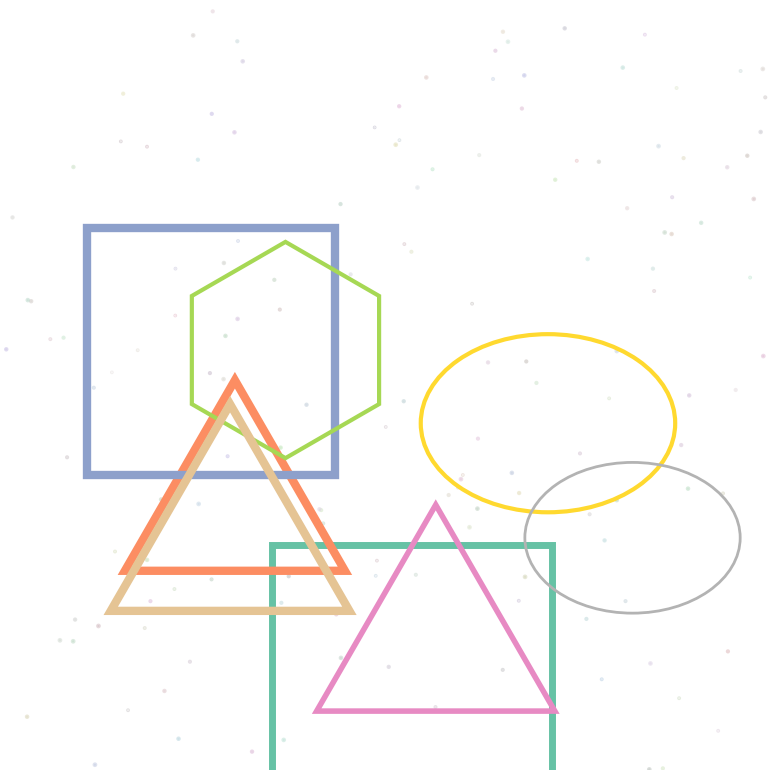[{"shape": "square", "thickness": 2.5, "radius": 0.91, "center": [0.535, 0.11]}, {"shape": "triangle", "thickness": 3, "radius": 0.82, "center": [0.305, 0.341]}, {"shape": "square", "thickness": 3, "radius": 0.8, "center": [0.274, 0.543]}, {"shape": "triangle", "thickness": 2, "radius": 0.89, "center": [0.566, 0.166]}, {"shape": "hexagon", "thickness": 1.5, "radius": 0.7, "center": [0.371, 0.545]}, {"shape": "oval", "thickness": 1.5, "radius": 0.83, "center": [0.712, 0.45]}, {"shape": "triangle", "thickness": 3, "radius": 0.89, "center": [0.299, 0.296]}, {"shape": "oval", "thickness": 1, "radius": 0.7, "center": [0.821, 0.302]}]